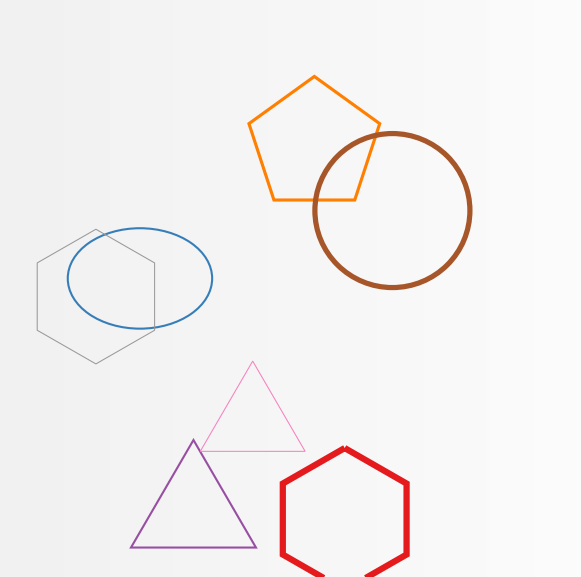[{"shape": "hexagon", "thickness": 3, "radius": 0.61, "center": [0.593, 0.1]}, {"shape": "oval", "thickness": 1, "radius": 0.62, "center": [0.241, 0.517]}, {"shape": "triangle", "thickness": 1, "radius": 0.62, "center": [0.333, 0.113]}, {"shape": "pentagon", "thickness": 1.5, "radius": 0.59, "center": [0.541, 0.748]}, {"shape": "circle", "thickness": 2.5, "radius": 0.67, "center": [0.675, 0.635]}, {"shape": "triangle", "thickness": 0.5, "radius": 0.52, "center": [0.435, 0.27]}, {"shape": "hexagon", "thickness": 0.5, "radius": 0.58, "center": [0.165, 0.486]}]